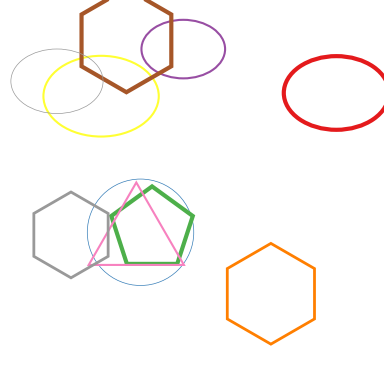[{"shape": "oval", "thickness": 3, "radius": 0.68, "center": [0.874, 0.759]}, {"shape": "circle", "thickness": 0.5, "radius": 0.69, "center": [0.365, 0.397]}, {"shape": "pentagon", "thickness": 3, "radius": 0.56, "center": [0.395, 0.405]}, {"shape": "oval", "thickness": 1.5, "radius": 0.54, "center": [0.476, 0.872]}, {"shape": "hexagon", "thickness": 2, "radius": 0.65, "center": [0.704, 0.237]}, {"shape": "oval", "thickness": 1.5, "radius": 0.75, "center": [0.263, 0.75]}, {"shape": "hexagon", "thickness": 3, "radius": 0.67, "center": [0.328, 0.895]}, {"shape": "triangle", "thickness": 1.5, "radius": 0.71, "center": [0.354, 0.383]}, {"shape": "oval", "thickness": 0.5, "radius": 0.6, "center": [0.148, 0.789]}, {"shape": "hexagon", "thickness": 2, "radius": 0.56, "center": [0.184, 0.39]}]